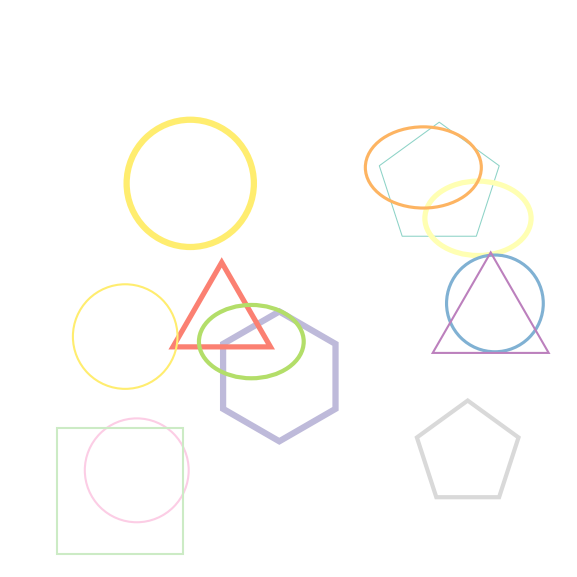[{"shape": "pentagon", "thickness": 0.5, "radius": 0.55, "center": [0.761, 0.678]}, {"shape": "oval", "thickness": 2.5, "radius": 0.46, "center": [0.828, 0.621]}, {"shape": "hexagon", "thickness": 3, "radius": 0.56, "center": [0.484, 0.347]}, {"shape": "triangle", "thickness": 2.5, "radius": 0.49, "center": [0.384, 0.447]}, {"shape": "circle", "thickness": 1.5, "radius": 0.42, "center": [0.857, 0.474]}, {"shape": "oval", "thickness": 1.5, "radius": 0.5, "center": [0.733, 0.709]}, {"shape": "oval", "thickness": 2, "radius": 0.45, "center": [0.435, 0.408]}, {"shape": "circle", "thickness": 1, "radius": 0.45, "center": [0.237, 0.185]}, {"shape": "pentagon", "thickness": 2, "radius": 0.46, "center": [0.81, 0.213]}, {"shape": "triangle", "thickness": 1, "radius": 0.58, "center": [0.85, 0.446]}, {"shape": "square", "thickness": 1, "radius": 0.55, "center": [0.207, 0.149]}, {"shape": "circle", "thickness": 1, "radius": 0.45, "center": [0.217, 0.416]}, {"shape": "circle", "thickness": 3, "radius": 0.55, "center": [0.329, 0.682]}]